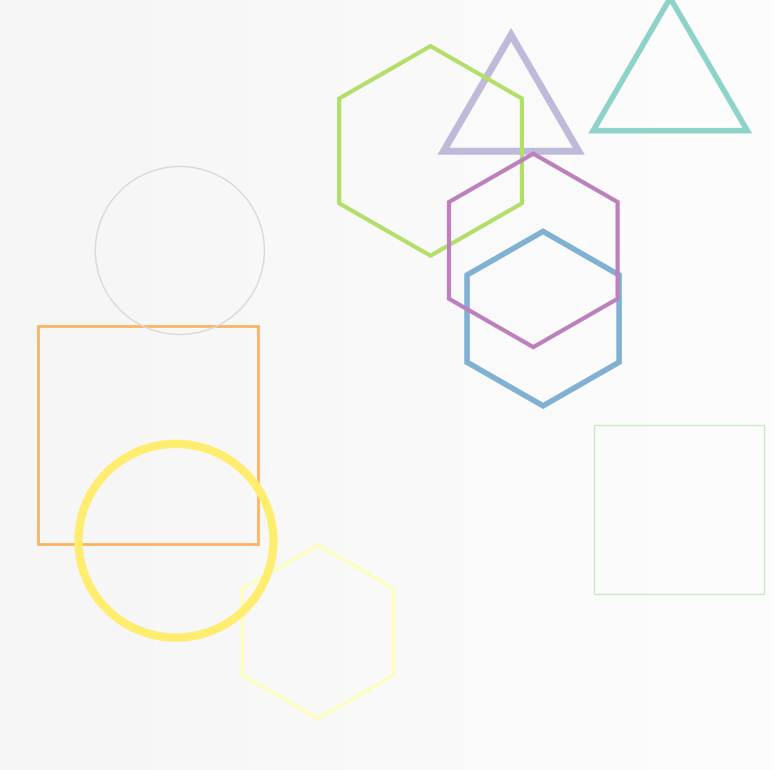[{"shape": "triangle", "thickness": 2, "radius": 0.57, "center": [0.865, 0.888]}, {"shape": "hexagon", "thickness": 1, "radius": 0.56, "center": [0.411, 0.179]}, {"shape": "triangle", "thickness": 2.5, "radius": 0.5, "center": [0.659, 0.854]}, {"shape": "hexagon", "thickness": 2, "radius": 0.57, "center": [0.701, 0.586]}, {"shape": "square", "thickness": 1, "radius": 0.71, "center": [0.191, 0.435]}, {"shape": "hexagon", "thickness": 1.5, "radius": 0.68, "center": [0.556, 0.804]}, {"shape": "circle", "thickness": 0.5, "radius": 0.55, "center": [0.232, 0.675]}, {"shape": "hexagon", "thickness": 1.5, "radius": 0.63, "center": [0.688, 0.675]}, {"shape": "square", "thickness": 0.5, "radius": 0.55, "center": [0.876, 0.338]}, {"shape": "circle", "thickness": 3, "radius": 0.63, "center": [0.227, 0.298]}]